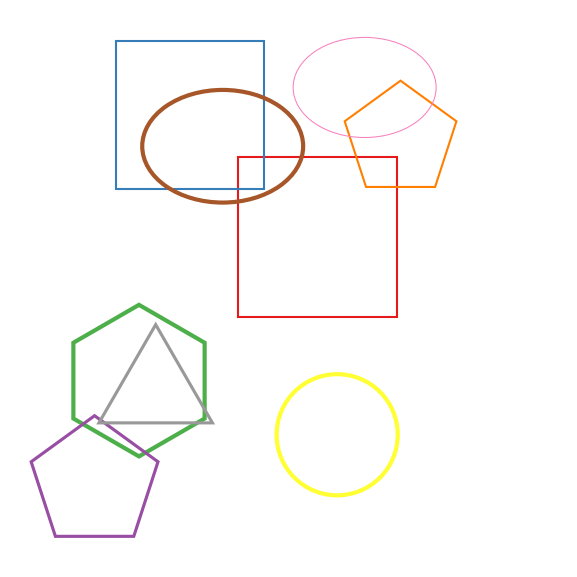[{"shape": "square", "thickness": 1, "radius": 0.69, "center": [0.55, 0.588]}, {"shape": "square", "thickness": 1, "radius": 0.64, "center": [0.329, 0.8]}, {"shape": "hexagon", "thickness": 2, "radius": 0.66, "center": [0.241, 0.34]}, {"shape": "pentagon", "thickness": 1.5, "radius": 0.58, "center": [0.164, 0.164]}, {"shape": "pentagon", "thickness": 1, "radius": 0.51, "center": [0.694, 0.758]}, {"shape": "circle", "thickness": 2, "radius": 0.52, "center": [0.584, 0.246]}, {"shape": "oval", "thickness": 2, "radius": 0.7, "center": [0.386, 0.746]}, {"shape": "oval", "thickness": 0.5, "radius": 0.62, "center": [0.631, 0.848]}, {"shape": "triangle", "thickness": 1.5, "radius": 0.57, "center": [0.27, 0.324]}]